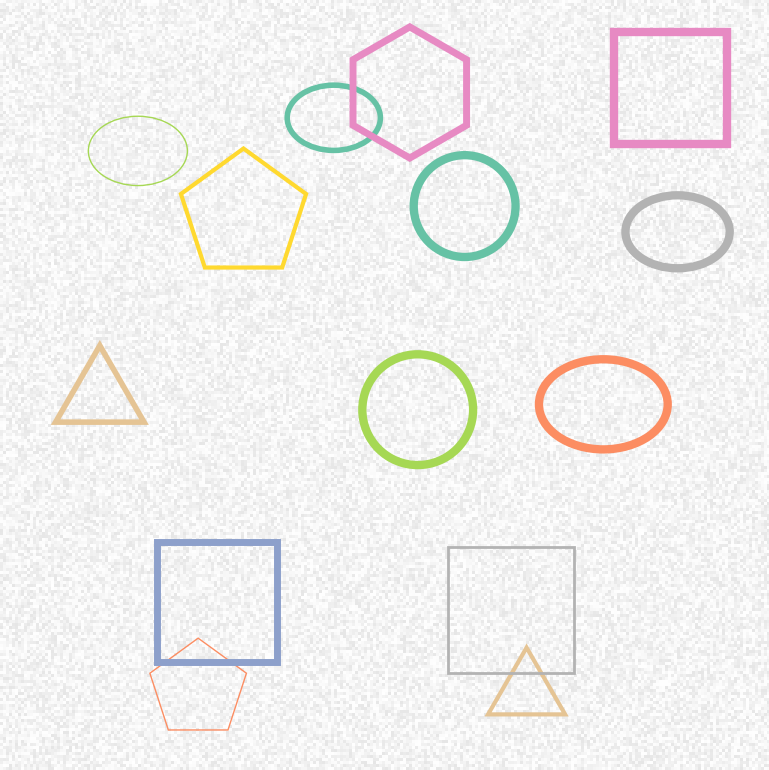[{"shape": "circle", "thickness": 3, "radius": 0.33, "center": [0.603, 0.732]}, {"shape": "oval", "thickness": 2, "radius": 0.3, "center": [0.433, 0.847]}, {"shape": "oval", "thickness": 3, "radius": 0.42, "center": [0.784, 0.475]}, {"shape": "pentagon", "thickness": 0.5, "radius": 0.33, "center": [0.257, 0.105]}, {"shape": "square", "thickness": 2.5, "radius": 0.39, "center": [0.282, 0.218]}, {"shape": "hexagon", "thickness": 2.5, "radius": 0.43, "center": [0.532, 0.88]}, {"shape": "square", "thickness": 3, "radius": 0.36, "center": [0.871, 0.885]}, {"shape": "oval", "thickness": 0.5, "radius": 0.32, "center": [0.179, 0.804]}, {"shape": "circle", "thickness": 3, "radius": 0.36, "center": [0.542, 0.468]}, {"shape": "pentagon", "thickness": 1.5, "radius": 0.43, "center": [0.316, 0.722]}, {"shape": "triangle", "thickness": 1.5, "radius": 0.29, "center": [0.684, 0.101]}, {"shape": "triangle", "thickness": 2, "radius": 0.33, "center": [0.13, 0.485]}, {"shape": "oval", "thickness": 3, "radius": 0.34, "center": [0.88, 0.699]}, {"shape": "square", "thickness": 1, "radius": 0.41, "center": [0.663, 0.208]}]